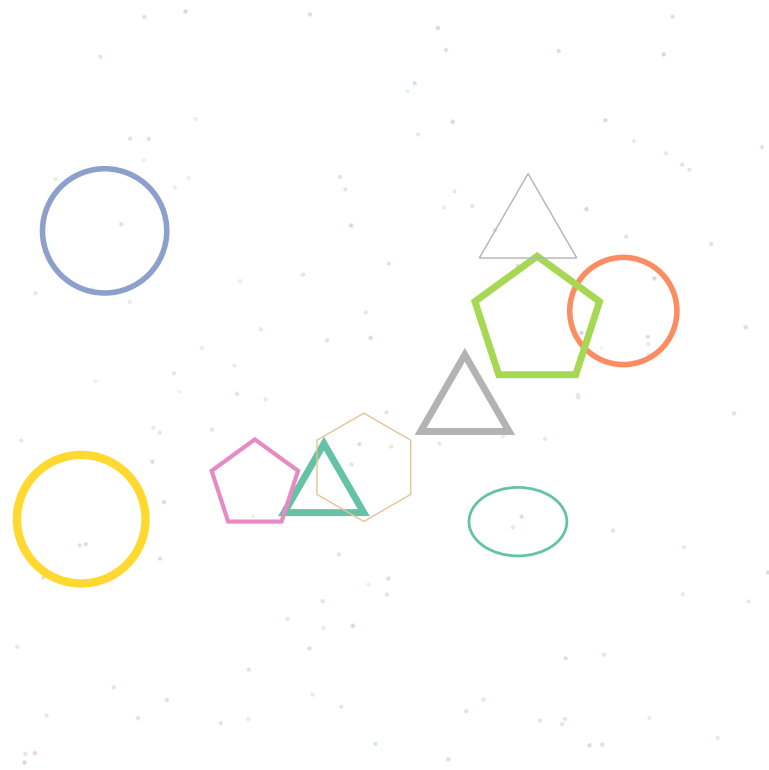[{"shape": "triangle", "thickness": 2.5, "radius": 0.3, "center": [0.421, 0.364]}, {"shape": "oval", "thickness": 1, "radius": 0.32, "center": [0.673, 0.323]}, {"shape": "circle", "thickness": 2, "radius": 0.35, "center": [0.81, 0.596]}, {"shape": "circle", "thickness": 2, "radius": 0.4, "center": [0.136, 0.7]}, {"shape": "pentagon", "thickness": 1.5, "radius": 0.29, "center": [0.331, 0.37]}, {"shape": "pentagon", "thickness": 2.5, "radius": 0.43, "center": [0.698, 0.582]}, {"shape": "circle", "thickness": 3, "radius": 0.42, "center": [0.105, 0.326]}, {"shape": "hexagon", "thickness": 0.5, "radius": 0.35, "center": [0.473, 0.393]}, {"shape": "triangle", "thickness": 0.5, "radius": 0.37, "center": [0.686, 0.701]}, {"shape": "triangle", "thickness": 2.5, "radius": 0.33, "center": [0.604, 0.473]}]